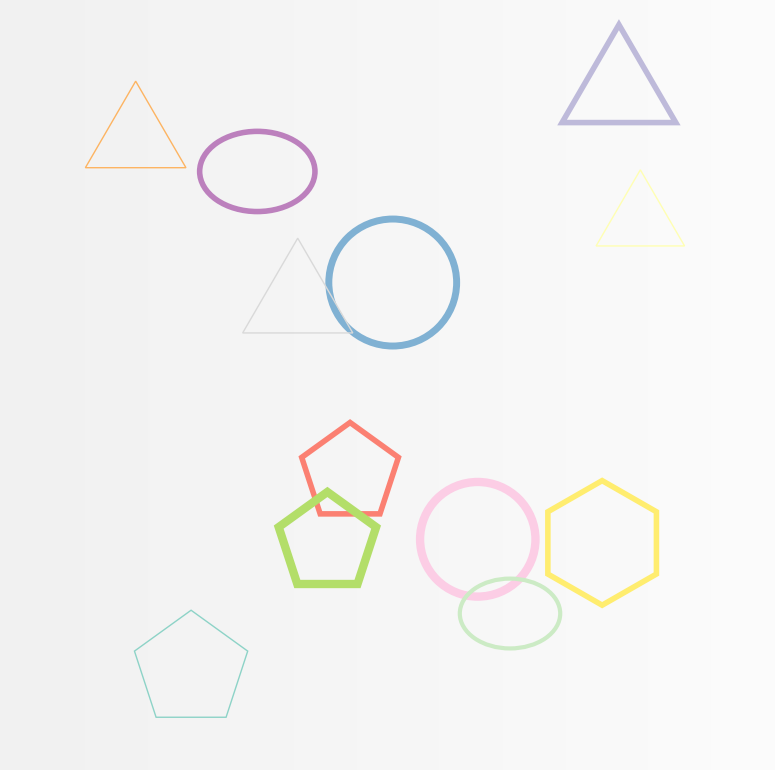[{"shape": "pentagon", "thickness": 0.5, "radius": 0.38, "center": [0.247, 0.131]}, {"shape": "triangle", "thickness": 0.5, "radius": 0.33, "center": [0.826, 0.714]}, {"shape": "triangle", "thickness": 2, "radius": 0.42, "center": [0.799, 0.883]}, {"shape": "pentagon", "thickness": 2, "radius": 0.33, "center": [0.452, 0.386]}, {"shape": "circle", "thickness": 2.5, "radius": 0.41, "center": [0.507, 0.633]}, {"shape": "triangle", "thickness": 0.5, "radius": 0.37, "center": [0.175, 0.82]}, {"shape": "pentagon", "thickness": 3, "radius": 0.33, "center": [0.422, 0.295]}, {"shape": "circle", "thickness": 3, "radius": 0.37, "center": [0.616, 0.3]}, {"shape": "triangle", "thickness": 0.5, "radius": 0.41, "center": [0.384, 0.609]}, {"shape": "oval", "thickness": 2, "radius": 0.37, "center": [0.332, 0.777]}, {"shape": "oval", "thickness": 1.5, "radius": 0.32, "center": [0.658, 0.203]}, {"shape": "hexagon", "thickness": 2, "radius": 0.4, "center": [0.777, 0.295]}]